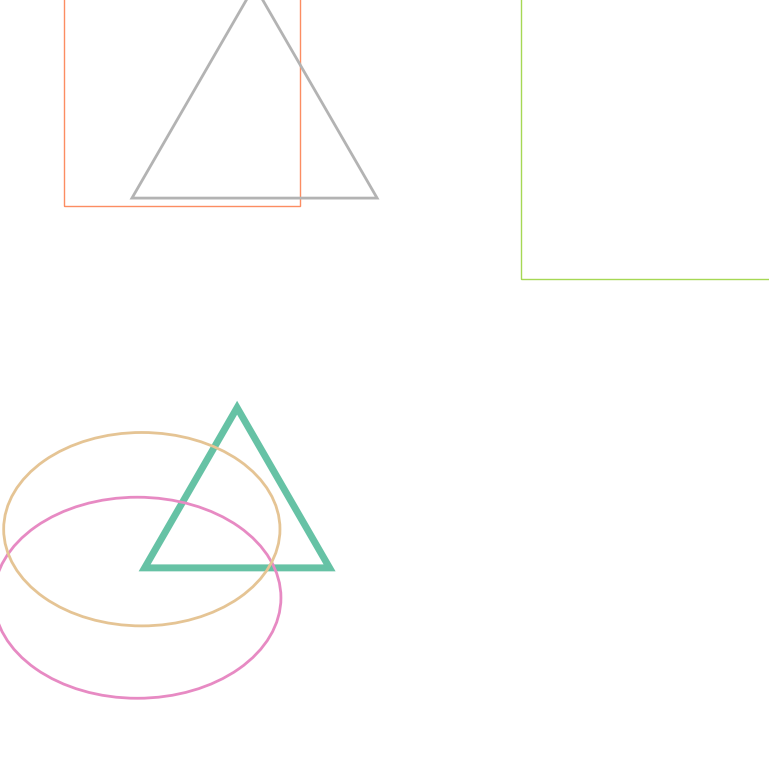[{"shape": "triangle", "thickness": 2.5, "radius": 0.69, "center": [0.308, 0.332]}, {"shape": "square", "thickness": 0.5, "radius": 0.77, "center": [0.236, 0.886]}, {"shape": "oval", "thickness": 1, "radius": 0.93, "center": [0.178, 0.224]}, {"shape": "square", "thickness": 0.5, "radius": 0.98, "center": [0.873, 0.834]}, {"shape": "oval", "thickness": 1, "radius": 0.9, "center": [0.184, 0.313]}, {"shape": "triangle", "thickness": 1, "radius": 0.92, "center": [0.331, 0.835]}]